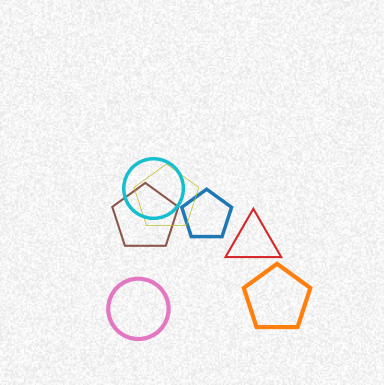[{"shape": "pentagon", "thickness": 2.5, "radius": 0.34, "center": [0.537, 0.441]}, {"shape": "pentagon", "thickness": 3, "radius": 0.45, "center": [0.72, 0.224]}, {"shape": "triangle", "thickness": 1.5, "radius": 0.42, "center": [0.658, 0.374]}, {"shape": "pentagon", "thickness": 1.5, "radius": 0.45, "center": [0.378, 0.435]}, {"shape": "circle", "thickness": 3, "radius": 0.39, "center": [0.36, 0.198]}, {"shape": "pentagon", "thickness": 0.5, "radius": 0.44, "center": [0.432, 0.486]}, {"shape": "circle", "thickness": 2.5, "radius": 0.39, "center": [0.399, 0.51]}]